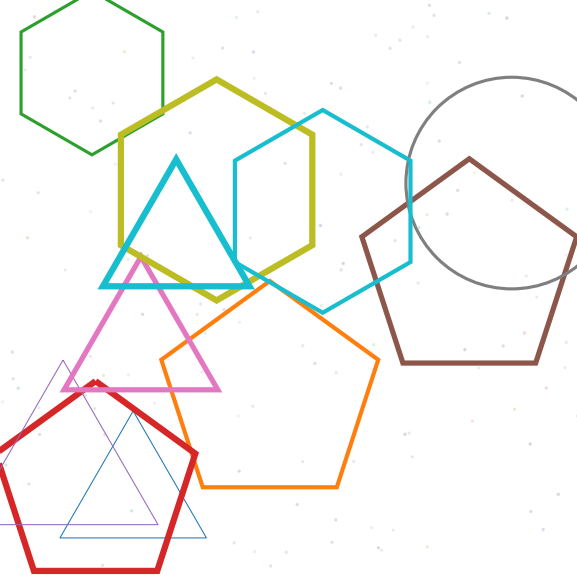[{"shape": "triangle", "thickness": 0.5, "radius": 0.73, "center": [0.231, 0.141]}, {"shape": "pentagon", "thickness": 2, "radius": 0.99, "center": [0.467, 0.315]}, {"shape": "hexagon", "thickness": 1.5, "radius": 0.71, "center": [0.159, 0.873]}, {"shape": "pentagon", "thickness": 3, "radius": 0.91, "center": [0.165, 0.158]}, {"shape": "triangle", "thickness": 0.5, "radius": 0.95, "center": [0.109, 0.186]}, {"shape": "pentagon", "thickness": 2.5, "radius": 0.98, "center": [0.813, 0.529]}, {"shape": "triangle", "thickness": 2.5, "radius": 0.77, "center": [0.244, 0.401]}, {"shape": "circle", "thickness": 1.5, "radius": 0.92, "center": [0.886, 0.682]}, {"shape": "hexagon", "thickness": 3, "radius": 0.96, "center": [0.375, 0.67]}, {"shape": "hexagon", "thickness": 2, "radius": 0.88, "center": [0.559, 0.633]}, {"shape": "triangle", "thickness": 3, "radius": 0.73, "center": [0.305, 0.577]}]